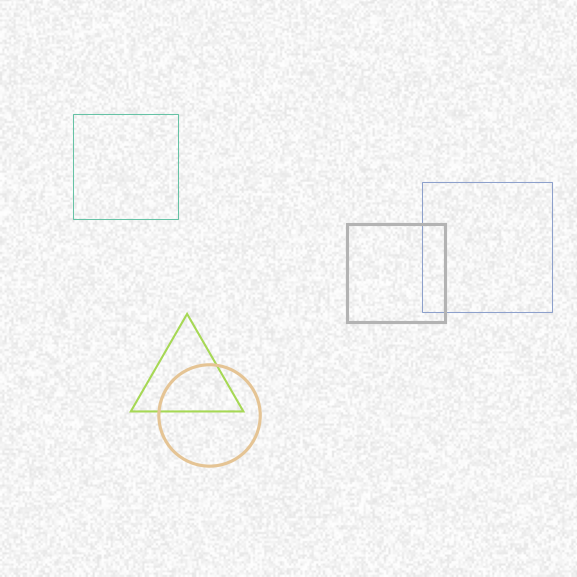[{"shape": "square", "thickness": 0.5, "radius": 0.46, "center": [0.218, 0.711]}, {"shape": "square", "thickness": 0.5, "radius": 0.56, "center": [0.844, 0.572]}, {"shape": "triangle", "thickness": 1, "radius": 0.56, "center": [0.324, 0.343]}, {"shape": "circle", "thickness": 1.5, "radius": 0.44, "center": [0.363, 0.28]}, {"shape": "square", "thickness": 1.5, "radius": 0.42, "center": [0.685, 0.526]}]